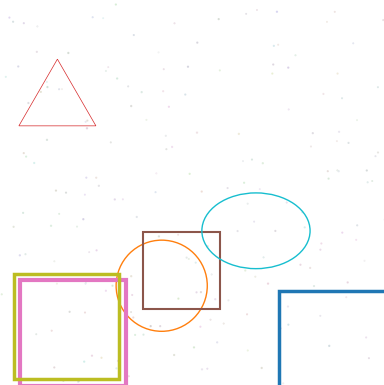[{"shape": "square", "thickness": 2.5, "radius": 0.7, "center": [0.864, 0.104]}, {"shape": "circle", "thickness": 1, "radius": 0.59, "center": [0.42, 0.258]}, {"shape": "triangle", "thickness": 0.5, "radius": 0.58, "center": [0.149, 0.731]}, {"shape": "square", "thickness": 1.5, "radius": 0.5, "center": [0.471, 0.297]}, {"shape": "square", "thickness": 3, "radius": 0.69, "center": [0.188, 0.135]}, {"shape": "square", "thickness": 2.5, "radius": 0.68, "center": [0.173, 0.152]}, {"shape": "oval", "thickness": 1, "radius": 0.7, "center": [0.665, 0.401]}]